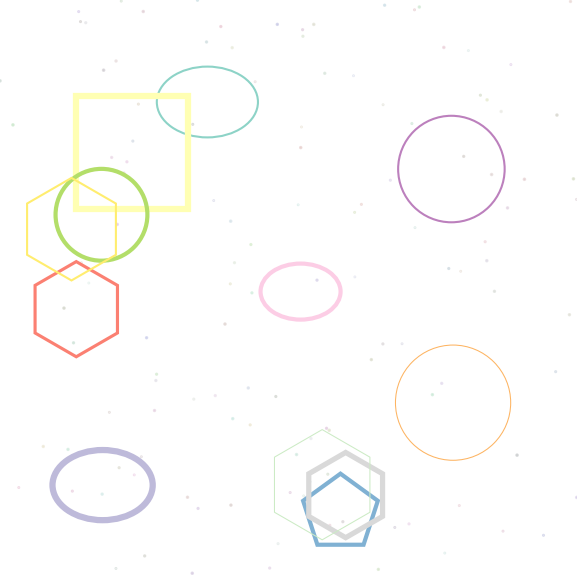[{"shape": "oval", "thickness": 1, "radius": 0.44, "center": [0.359, 0.823]}, {"shape": "square", "thickness": 3, "radius": 0.49, "center": [0.228, 0.735]}, {"shape": "oval", "thickness": 3, "radius": 0.43, "center": [0.178, 0.159]}, {"shape": "hexagon", "thickness": 1.5, "radius": 0.41, "center": [0.132, 0.464]}, {"shape": "pentagon", "thickness": 2, "radius": 0.34, "center": [0.59, 0.111]}, {"shape": "circle", "thickness": 0.5, "radius": 0.5, "center": [0.785, 0.302]}, {"shape": "circle", "thickness": 2, "radius": 0.4, "center": [0.176, 0.627]}, {"shape": "oval", "thickness": 2, "radius": 0.35, "center": [0.52, 0.494]}, {"shape": "hexagon", "thickness": 2.5, "radius": 0.37, "center": [0.599, 0.142]}, {"shape": "circle", "thickness": 1, "radius": 0.46, "center": [0.782, 0.706]}, {"shape": "hexagon", "thickness": 0.5, "radius": 0.48, "center": [0.558, 0.16]}, {"shape": "hexagon", "thickness": 1, "radius": 0.44, "center": [0.124, 0.602]}]